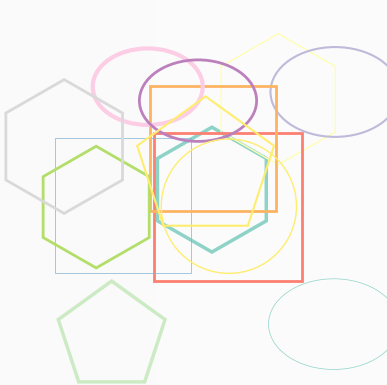[{"shape": "hexagon", "thickness": 2.5, "radius": 0.81, "center": [0.547, 0.507]}, {"shape": "oval", "thickness": 0.5, "radius": 0.84, "center": [0.861, 0.158]}, {"shape": "hexagon", "thickness": 1, "radius": 0.85, "center": [0.718, 0.742]}, {"shape": "oval", "thickness": 1.5, "radius": 0.83, "center": [0.865, 0.761]}, {"shape": "square", "thickness": 2, "radius": 0.96, "center": [0.588, 0.463]}, {"shape": "square", "thickness": 0.5, "radius": 0.88, "center": [0.317, 0.466]}, {"shape": "square", "thickness": 2, "radius": 0.81, "center": [0.55, 0.614]}, {"shape": "hexagon", "thickness": 2, "radius": 0.79, "center": [0.248, 0.462]}, {"shape": "oval", "thickness": 3, "radius": 0.71, "center": [0.381, 0.775]}, {"shape": "hexagon", "thickness": 2, "radius": 0.87, "center": [0.166, 0.619]}, {"shape": "oval", "thickness": 2, "radius": 0.76, "center": [0.511, 0.739]}, {"shape": "pentagon", "thickness": 2.5, "radius": 0.72, "center": [0.288, 0.125]}, {"shape": "pentagon", "thickness": 1.5, "radius": 0.93, "center": [0.531, 0.564]}, {"shape": "circle", "thickness": 1, "radius": 0.87, "center": [0.591, 0.464]}]